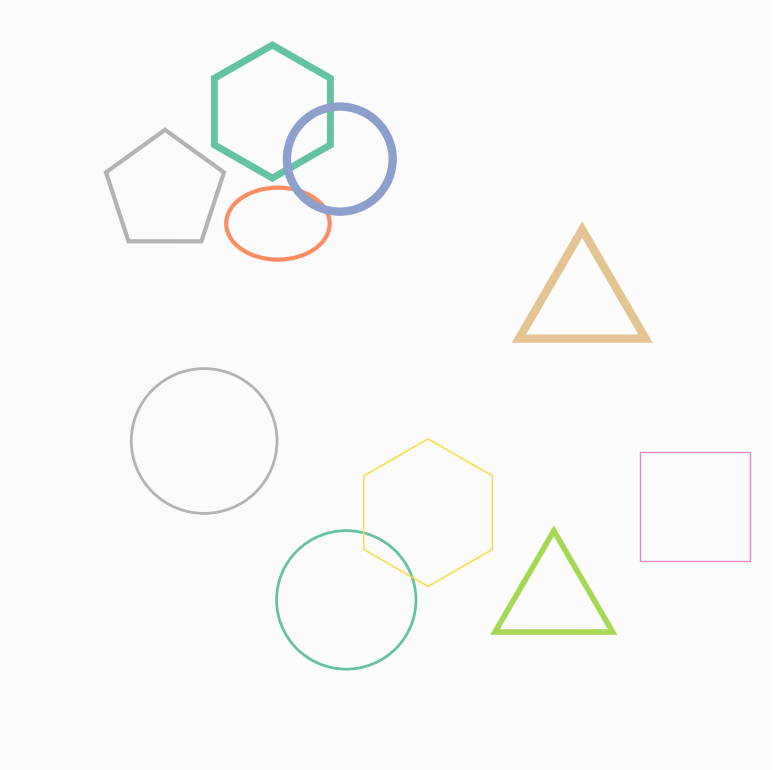[{"shape": "hexagon", "thickness": 2.5, "radius": 0.43, "center": [0.351, 0.855]}, {"shape": "circle", "thickness": 1, "radius": 0.45, "center": [0.447, 0.221]}, {"shape": "oval", "thickness": 1.5, "radius": 0.33, "center": [0.359, 0.71]}, {"shape": "circle", "thickness": 3, "radius": 0.34, "center": [0.438, 0.793]}, {"shape": "square", "thickness": 0.5, "radius": 0.35, "center": [0.897, 0.342]}, {"shape": "triangle", "thickness": 2, "radius": 0.44, "center": [0.715, 0.223]}, {"shape": "hexagon", "thickness": 0.5, "radius": 0.48, "center": [0.552, 0.334]}, {"shape": "triangle", "thickness": 3, "radius": 0.47, "center": [0.751, 0.607]}, {"shape": "pentagon", "thickness": 1.5, "radius": 0.4, "center": [0.213, 0.751]}, {"shape": "circle", "thickness": 1, "radius": 0.47, "center": [0.263, 0.427]}]